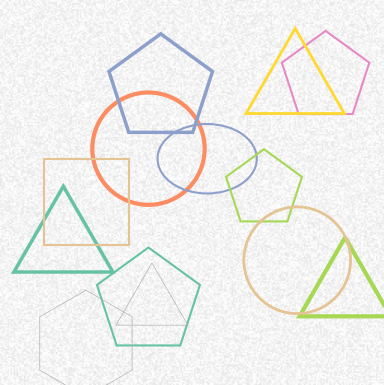[{"shape": "pentagon", "thickness": 1.5, "radius": 0.7, "center": [0.386, 0.217]}, {"shape": "triangle", "thickness": 2.5, "radius": 0.74, "center": [0.165, 0.368]}, {"shape": "circle", "thickness": 3, "radius": 0.73, "center": [0.386, 0.614]}, {"shape": "pentagon", "thickness": 2.5, "radius": 0.71, "center": [0.417, 0.771]}, {"shape": "oval", "thickness": 1.5, "radius": 0.64, "center": [0.538, 0.588]}, {"shape": "pentagon", "thickness": 1.5, "radius": 0.6, "center": [0.846, 0.8]}, {"shape": "pentagon", "thickness": 1.5, "radius": 0.52, "center": [0.686, 0.509]}, {"shape": "triangle", "thickness": 3, "radius": 0.68, "center": [0.896, 0.247]}, {"shape": "triangle", "thickness": 2, "radius": 0.74, "center": [0.767, 0.779]}, {"shape": "circle", "thickness": 2, "radius": 0.69, "center": [0.772, 0.324]}, {"shape": "square", "thickness": 1.5, "radius": 0.55, "center": [0.224, 0.475]}, {"shape": "hexagon", "thickness": 0.5, "radius": 0.69, "center": [0.223, 0.108]}, {"shape": "triangle", "thickness": 0.5, "radius": 0.54, "center": [0.395, 0.209]}]